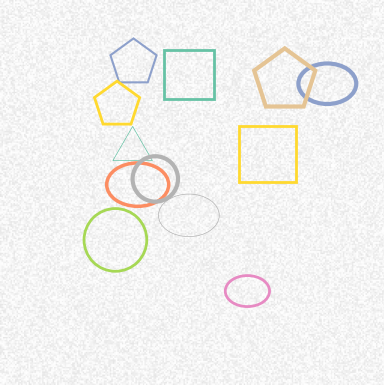[{"shape": "square", "thickness": 2, "radius": 0.32, "center": [0.491, 0.807]}, {"shape": "triangle", "thickness": 0.5, "radius": 0.3, "center": [0.344, 0.612]}, {"shape": "oval", "thickness": 2.5, "radius": 0.4, "center": [0.358, 0.52]}, {"shape": "pentagon", "thickness": 1.5, "radius": 0.32, "center": [0.347, 0.837]}, {"shape": "oval", "thickness": 3, "radius": 0.38, "center": [0.85, 0.783]}, {"shape": "oval", "thickness": 2, "radius": 0.29, "center": [0.643, 0.244]}, {"shape": "circle", "thickness": 2, "radius": 0.41, "center": [0.3, 0.377]}, {"shape": "square", "thickness": 2, "radius": 0.37, "center": [0.695, 0.6]}, {"shape": "pentagon", "thickness": 2, "radius": 0.31, "center": [0.304, 0.728]}, {"shape": "pentagon", "thickness": 3, "radius": 0.42, "center": [0.74, 0.791]}, {"shape": "oval", "thickness": 0.5, "radius": 0.39, "center": [0.491, 0.441]}, {"shape": "circle", "thickness": 3, "radius": 0.29, "center": [0.403, 0.535]}]